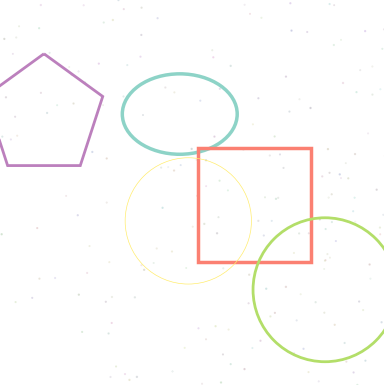[{"shape": "oval", "thickness": 2.5, "radius": 0.75, "center": [0.467, 0.704]}, {"shape": "square", "thickness": 2.5, "radius": 0.74, "center": [0.661, 0.468]}, {"shape": "circle", "thickness": 2, "radius": 0.93, "center": [0.844, 0.247]}, {"shape": "pentagon", "thickness": 2, "radius": 0.8, "center": [0.114, 0.7]}, {"shape": "circle", "thickness": 0.5, "radius": 0.82, "center": [0.489, 0.426]}]